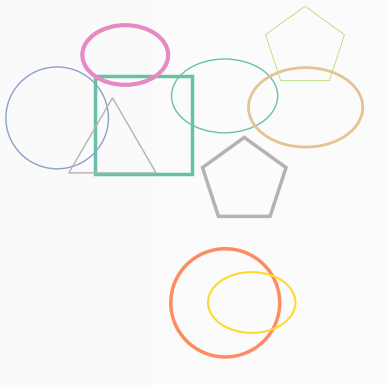[{"shape": "square", "thickness": 2.5, "radius": 0.63, "center": [0.37, 0.675]}, {"shape": "oval", "thickness": 1, "radius": 0.68, "center": [0.58, 0.751]}, {"shape": "circle", "thickness": 2.5, "radius": 0.7, "center": [0.581, 0.213]}, {"shape": "circle", "thickness": 1, "radius": 0.66, "center": [0.147, 0.694]}, {"shape": "oval", "thickness": 3, "radius": 0.55, "center": [0.323, 0.857]}, {"shape": "pentagon", "thickness": 0.5, "radius": 0.53, "center": [0.787, 0.877]}, {"shape": "oval", "thickness": 1.5, "radius": 0.56, "center": [0.65, 0.214]}, {"shape": "oval", "thickness": 2, "radius": 0.74, "center": [0.789, 0.721]}, {"shape": "pentagon", "thickness": 2.5, "radius": 0.57, "center": [0.63, 0.53]}, {"shape": "triangle", "thickness": 1, "radius": 0.65, "center": [0.29, 0.616]}]